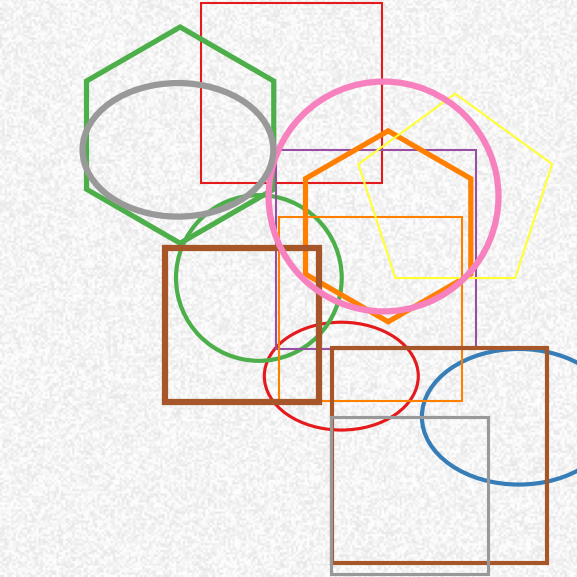[{"shape": "oval", "thickness": 1.5, "radius": 0.67, "center": [0.591, 0.348]}, {"shape": "square", "thickness": 1, "radius": 0.78, "center": [0.505, 0.838]}, {"shape": "oval", "thickness": 2, "radius": 0.84, "center": [0.898, 0.277]}, {"shape": "circle", "thickness": 2, "radius": 0.72, "center": [0.448, 0.518]}, {"shape": "hexagon", "thickness": 2.5, "radius": 0.94, "center": [0.312, 0.765]}, {"shape": "square", "thickness": 1, "radius": 0.86, "center": [0.651, 0.568]}, {"shape": "hexagon", "thickness": 2.5, "radius": 0.83, "center": [0.672, 0.607]}, {"shape": "square", "thickness": 1, "radius": 0.8, "center": [0.642, 0.464]}, {"shape": "pentagon", "thickness": 1, "radius": 0.88, "center": [0.788, 0.66]}, {"shape": "square", "thickness": 2, "radius": 0.93, "center": [0.761, 0.211]}, {"shape": "square", "thickness": 3, "radius": 0.67, "center": [0.418, 0.436]}, {"shape": "circle", "thickness": 3, "radius": 1.0, "center": [0.664, 0.659]}, {"shape": "oval", "thickness": 3, "radius": 0.83, "center": [0.308, 0.74]}, {"shape": "square", "thickness": 1.5, "radius": 0.68, "center": [0.71, 0.141]}]